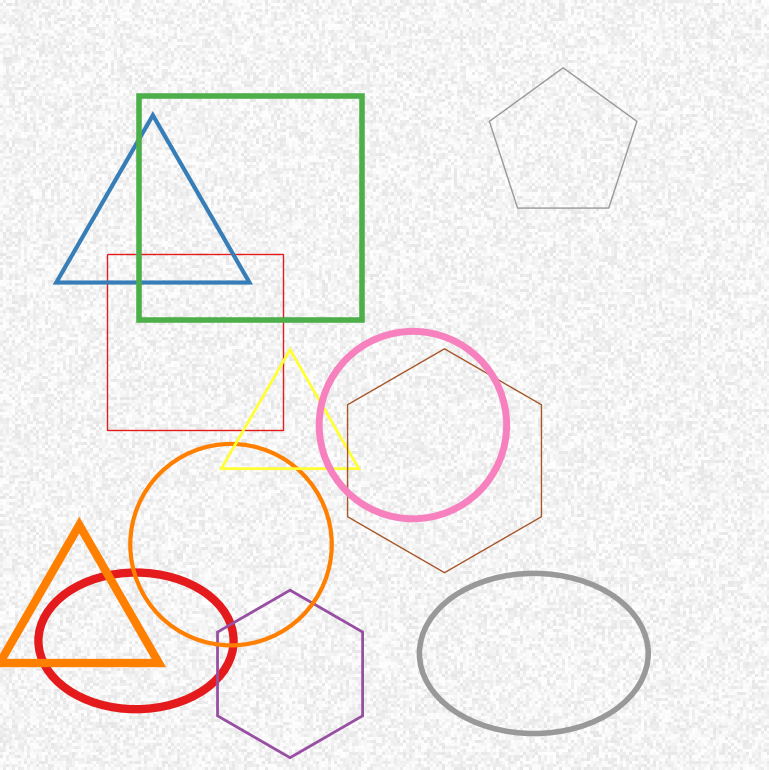[{"shape": "square", "thickness": 0.5, "radius": 0.57, "center": [0.254, 0.556]}, {"shape": "oval", "thickness": 3, "radius": 0.63, "center": [0.177, 0.168]}, {"shape": "triangle", "thickness": 1.5, "radius": 0.72, "center": [0.199, 0.706]}, {"shape": "square", "thickness": 2, "radius": 0.73, "center": [0.325, 0.73]}, {"shape": "hexagon", "thickness": 1, "radius": 0.54, "center": [0.377, 0.125]}, {"shape": "circle", "thickness": 1.5, "radius": 0.65, "center": [0.3, 0.293]}, {"shape": "triangle", "thickness": 3, "radius": 0.6, "center": [0.103, 0.199]}, {"shape": "triangle", "thickness": 1, "radius": 0.52, "center": [0.377, 0.443]}, {"shape": "hexagon", "thickness": 0.5, "radius": 0.73, "center": [0.577, 0.402]}, {"shape": "circle", "thickness": 2.5, "radius": 0.61, "center": [0.536, 0.448]}, {"shape": "oval", "thickness": 2, "radius": 0.74, "center": [0.693, 0.151]}, {"shape": "pentagon", "thickness": 0.5, "radius": 0.5, "center": [0.731, 0.811]}]